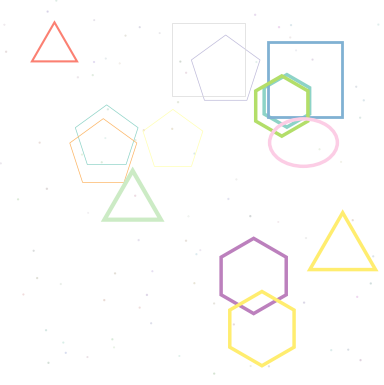[{"shape": "pentagon", "thickness": 0.5, "radius": 0.43, "center": [0.277, 0.642]}, {"shape": "hexagon", "thickness": 2.5, "radius": 0.34, "center": [0.745, 0.738]}, {"shape": "pentagon", "thickness": 0.5, "radius": 0.41, "center": [0.449, 0.634]}, {"shape": "pentagon", "thickness": 0.5, "radius": 0.47, "center": [0.586, 0.815]}, {"shape": "triangle", "thickness": 1.5, "radius": 0.34, "center": [0.142, 0.874]}, {"shape": "square", "thickness": 2, "radius": 0.48, "center": [0.793, 0.794]}, {"shape": "pentagon", "thickness": 0.5, "radius": 0.46, "center": [0.268, 0.6]}, {"shape": "hexagon", "thickness": 2.5, "radius": 0.39, "center": [0.732, 0.725]}, {"shape": "oval", "thickness": 2.5, "radius": 0.44, "center": [0.788, 0.63]}, {"shape": "square", "thickness": 0.5, "radius": 0.47, "center": [0.542, 0.845]}, {"shape": "hexagon", "thickness": 2.5, "radius": 0.49, "center": [0.659, 0.283]}, {"shape": "triangle", "thickness": 3, "radius": 0.42, "center": [0.345, 0.472]}, {"shape": "hexagon", "thickness": 2.5, "radius": 0.48, "center": [0.68, 0.146]}, {"shape": "triangle", "thickness": 2.5, "radius": 0.49, "center": [0.89, 0.349]}]